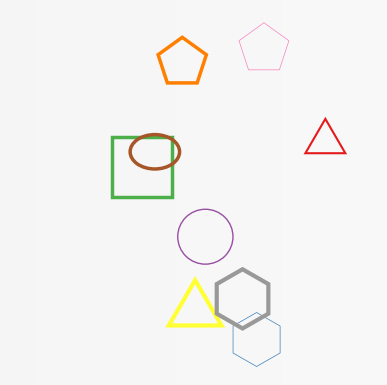[{"shape": "triangle", "thickness": 1.5, "radius": 0.3, "center": [0.84, 0.632]}, {"shape": "hexagon", "thickness": 0.5, "radius": 0.35, "center": [0.662, 0.118]}, {"shape": "square", "thickness": 2.5, "radius": 0.39, "center": [0.367, 0.565]}, {"shape": "circle", "thickness": 1, "radius": 0.36, "center": [0.53, 0.385]}, {"shape": "pentagon", "thickness": 2.5, "radius": 0.33, "center": [0.47, 0.838]}, {"shape": "triangle", "thickness": 3, "radius": 0.39, "center": [0.504, 0.194]}, {"shape": "oval", "thickness": 2.5, "radius": 0.32, "center": [0.4, 0.606]}, {"shape": "pentagon", "thickness": 0.5, "radius": 0.34, "center": [0.681, 0.873]}, {"shape": "hexagon", "thickness": 3, "radius": 0.38, "center": [0.626, 0.224]}]